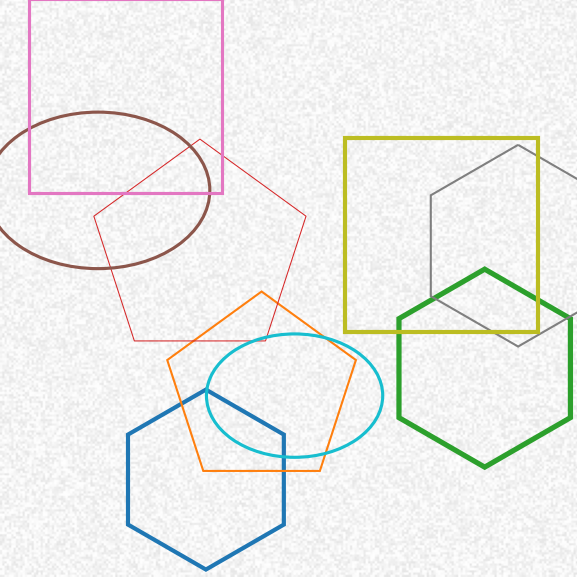[{"shape": "hexagon", "thickness": 2, "radius": 0.78, "center": [0.357, 0.169]}, {"shape": "pentagon", "thickness": 1, "radius": 0.86, "center": [0.453, 0.323]}, {"shape": "hexagon", "thickness": 2.5, "radius": 0.86, "center": [0.839, 0.362]}, {"shape": "pentagon", "thickness": 0.5, "radius": 0.97, "center": [0.346, 0.565]}, {"shape": "oval", "thickness": 1.5, "radius": 0.97, "center": [0.17, 0.669]}, {"shape": "square", "thickness": 1.5, "radius": 0.84, "center": [0.217, 0.833]}, {"shape": "hexagon", "thickness": 1, "radius": 0.87, "center": [0.897, 0.574]}, {"shape": "square", "thickness": 2, "radius": 0.84, "center": [0.765, 0.592]}, {"shape": "oval", "thickness": 1.5, "radius": 0.76, "center": [0.51, 0.314]}]